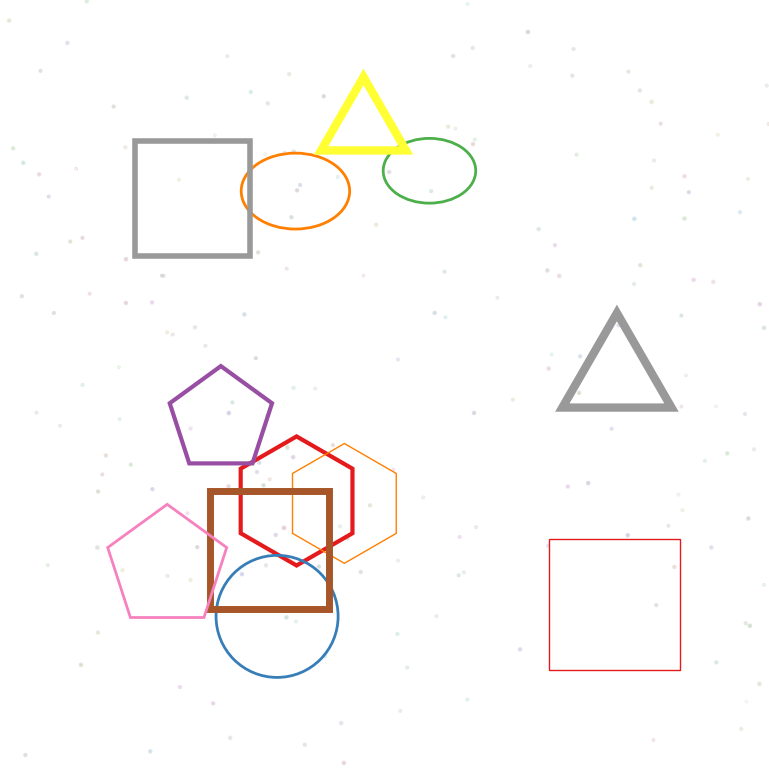[{"shape": "hexagon", "thickness": 1.5, "radius": 0.42, "center": [0.385, 0.349]}, {"shape": "square", "thickness": 0.5, "radius": 0.42, "center": [0.798, 0.215]}, {"shape": "circle", "thickness": 1, "radius": 0.4, "center": [0.36, 0.199]}, {"shape": "oval", "thickness": 1, "radius": 0.3, "center": [0.558, 0.778]}, {"shape": "pentagon", "thickness": 1.5, "radius": 0.35, "center": [0.287, 0.455]}, {"shape": "oval", "thickness": 1, "radius": 0.35, "center": [0.384, 0.752]}, {"shape": "hexagon", "thickness": 0.5, "radius": 0.39, "center": [0.447, 0.346]}, {"shape": "triangle", "thickness": 3, "radius": 0.32, "center": [0.472, 0.836]}, {"shape": "square", "thickness": 2.5, "radius": 0.39, "center": [0.35, 0.286]}, {"shape": "pentagon", "thickness": 1, "radius": 0.41, "center": [0.217, 0.264]}, {"shape": "square", "thickness": 2, "radius": 0.37, "center": [0.25, 0.742]}, {"shape": "triangle", "thickness": 3, "radius": 0.41, "center": [0.801, 0.512]}]